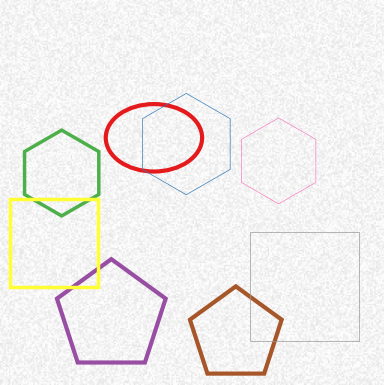[{"shape": "oval", "thickness": 3, "radius": 0.63, "center": [0.4, 0.642]}, {"shape": "hexagon", "thickness": 0.5, "radius": 0.66, "center": [0.484, 0.626]}, {"shape": "hexagon", "thickness": 2.5, "radius": 0.56, "center": [0.16, 0.551]}, {"shape": "pentagon", "thickness": 3, "radius": 0.74, "center": [0.289, 0.179]}, {"shape": "square", "thickness": 2.5, "radius": 0.57, "center": [0.141, 0.368]}, {"shape": "pentagon", "thickness": 3, "radius": 0.63, "center": [0.612, 0.131]}, {"shape": "hexagon", "thickness": 0.5, "radius": 0.56, "center": [0.724, 0.582]}, {"shape": "square", "thickness": 0.5, "radius": 0.71, "center": [0.792, 0.255]}]